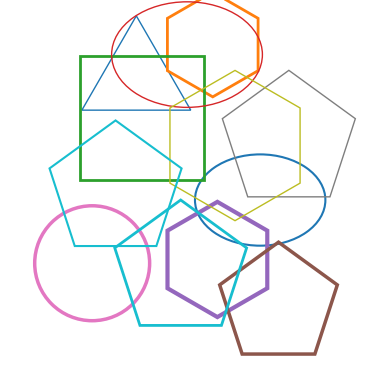[{"shape": "oval", "thickness": 1.5, "radius": 0.85, "center": [0.676, 0.48]}, {"shape": "triangle", "thickness": 1, "radius": 0.82, "center": [0.354, 0.796]}, {"shape": "hexagon", "thickness": 2, "radius": 0.68, "center": [0.553, 0.884]}, {"shape": "square", "thickness": 2, "radius": 0.81, "center": [0.368, 0.694]}, {"shape": "oval", "thickness": 1, "radius": 0.98, "center": [0.486, 0.858]}, {"shape": "hexagon", "thickness": 3, "radius": 0.75, "center": [0.565, 0.326]}, {"shape": "pentagon", "thickness": 2.5, "radius": 0.8, "center": [0.723, 0.21]}, {"shape": "circle", "thickness": 2.5, "radius": 0.75, "center": [0.239, 0.316]}, {"shape": "pentagon", "thickness": 1, "radius": 0.91, "center": [0.75, 0.636]}, {"shape": "hexagon", "thickness": 1, "radius": 0.98, "center": [0.61, 0.622]}, {"shape": "pentagon", "thickness": 2, "radius": 0.9, "center": [0.469, 0.3]}, {"shape": "pentagon", "thickness": 1.5, "radius": 0.9, "center": [0.3, 0.507]}]